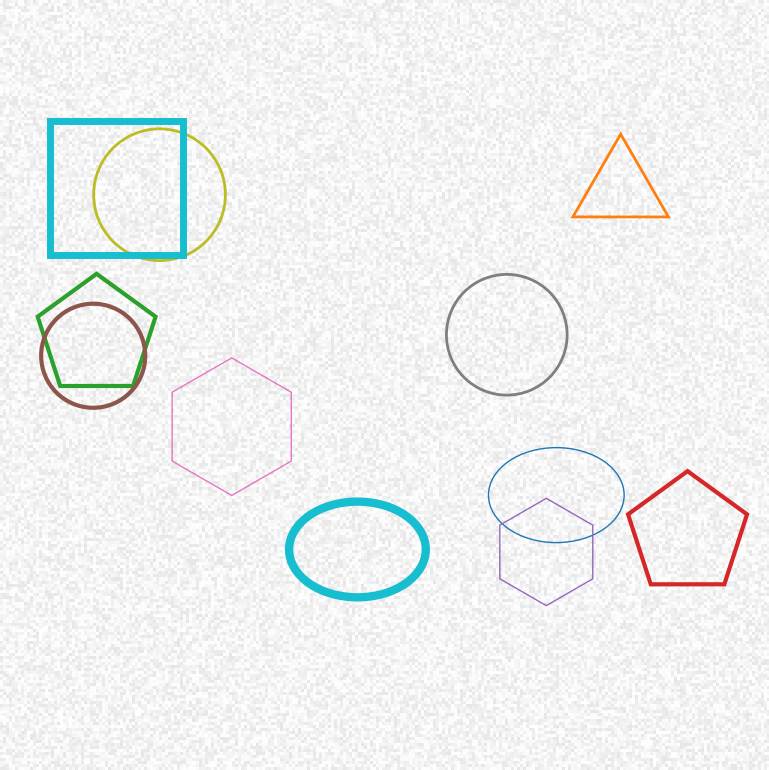[{"shape": "oval", "thickness": 0.5, "radius": 0.44, "center": [0.722, 0.357]}, {"shape": "triangle", "thickness": 1, "radius": 0.36, "center": [0.806, 0.754]}, {"shape": "pentagon", "thickness": 1.5, "radius": 0.4, "center": [0.125, 0.564]}, {"shape": "pentagon", "thickness": 1.5, "radius": 0.41, "center": [0.893, 0.307]}, {"shape": "hexagon", "thickness": 0.5, "radius": 0.35, "center": [0.709, 0.283]}, {"shape": "circle", "thickness": 1.5, "radius": 0.34, "center": [0.121, 0.538]}, {"shape": "hexagon", "thickness": 0.5, "radius": 0.45, "center": [0.301, 0.446]}, {"shape": "circle", "thickness": 1, "radius": 0.39, "center": [0.658, 0.565]}, {"shape": "circle", "thickness": 1, "radius": 0.43, "center": [0.207, 0.747]}, {"shape": "oval", "thickness": 3, "radius": 0.44, "center": [0.464, 0.286]}, {"shape": "square", "thickness": 2.5, "radius": 0.43, "center": [0.151, 0.756]}]